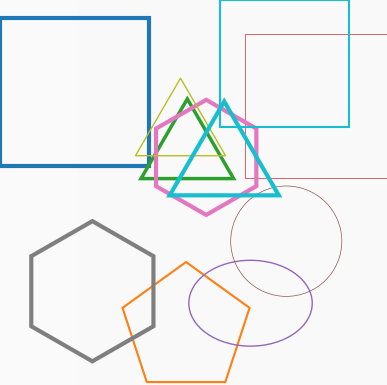[{"shape": "square", "thickness": 3, "radius": 0.96, "center": [0.193, 0.762]}, {"shape": "pentagon", "thickness": 1.5, "radius": 0.86, "center": [0.48, 0.147]}, {"shape": "triangle", "thickness": 2.5, "radius": 0.69, "center": [0.483, 0.605]}, {"shape": "square", "thickness": 0.5, "radius": 0.94, "center": [0.82, 0.724]}, {"shape": "oval", "thickness": 1, "radius": 0.8, "center": [0.647, 0.212]}, {"shape": "circle", "thickness": 0.5, "radius": 0.72, "center": [0.739, 0.374]}, {"shape": "hexagon", "thickness": 3, "radius": 0.75, "center": [0.532, 0.591]}, {"shape": "hexagon", "thickness": 3, "radius": 0.91, "center": [0.238, 0.244]}, {"shape": "triangle", "thickness": 1, "radius": 0.67, "center": [0.466, 0.663]}, {"shape": "square", "thickness": 1.5, "radius": 0.83, "center": [0.735, 0.835]}, {"shape": "triangle", "thickness": 3, "radius": 0.81, "center": [0.579, 0.574]}]